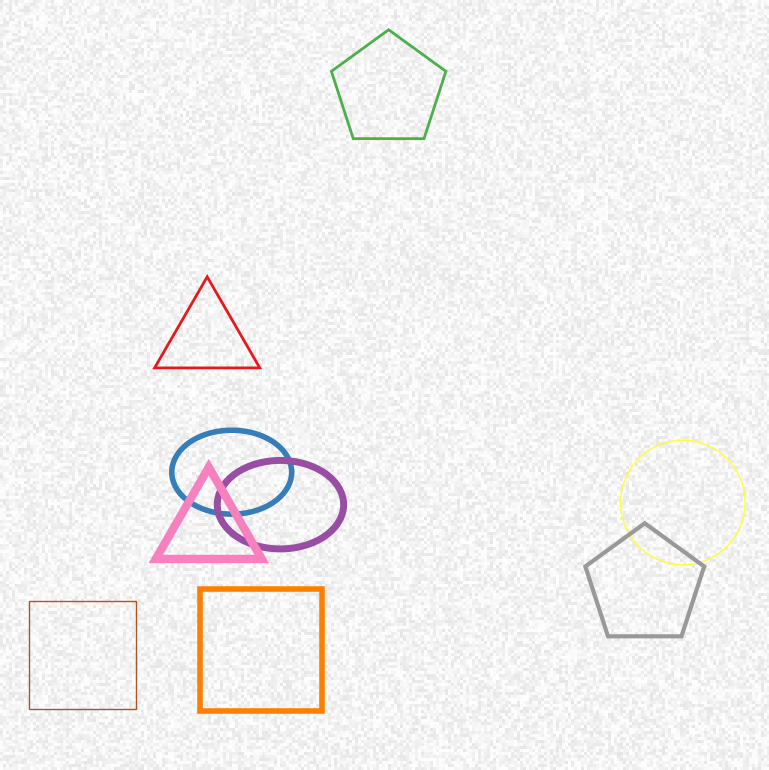[{"shape": "triangle", "thickness": 1, "radius": 0.39, "center": [0.269, 0.562]}, {"shape": "oval", "thickness": 2, "radius": 0.39, "center": [0.301, 0.387]}, {"shape": "pentagon", "thickness": 1, "radius": 0.39, "center": [0.505, 0.883]}, {"shape": "oval", "thickness": 2.5, "radius": 0.41, "center": [0.364, 0.345]}, {"shape": "square", "thickness": 2, "radius": 0.4, "center": [0.339, 0.156]}, {"shape": "circle", "thickness": 0.5, "radius": 0.4, "center": [0.887, 0.347]}, {"shape": "square", "thickness": 0.5, "radius": 0.35, "center": [0.107, 0.149]}, {"shape": "triangle", "thickness": 3, "radius": 0.4, "center": [0.271, 0.314]}, {"shape": "pentagon", "thickness": 1.5, "radius": 0.41, "center": [0.837, 0.239]}]